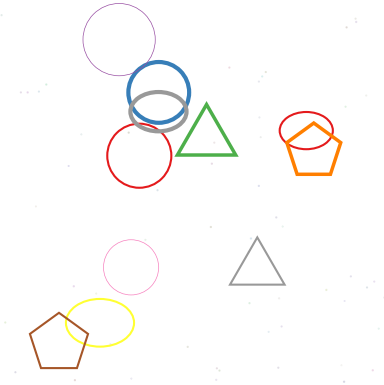[{"shape": "circle", "thickness": 1.5, "radius": 0.42, "center": [0.362, 0.596]}, {"shape": "oval", "thickness": 1.5, "radius": 0.35, "center": [0.796, 0.661]}, {"shape": "circle", "thickness": 3, "radius": 0.39, "center": [0.412, 0.76]}, {"shape": "triangle", "thickness": 2.5, "radius": 0.44, "center": [0.536, 0.641]}, {"shape": "circle", "thickness": 0.5, "radius": 0.47, "center": [0.309, 0.897]}, {"shape": "pentagon", "thickness": 2.5, "radius": 0.37, "center": [0.815, 0.607]}, {"shape": "oval", "thickness": 1.5, "radius": 0.44, "center": [0.26, 0.162]}, {"shape": "pentagon", "thickness": 1.5, "radius": 0.4, "center": [0.153, 0.108]}, {"shape": "circle", "thickness": 0.5, "radius": 0.36, "center": [0.34, 0.306]}, {"shape": "triangle", "thickness": 1.5, "radius": 0.41, "center": [0.668, 0.302]}, {"shape": "oval", "thickness": 3, "radius": 0.36, "center": [0.412, 0.71]}]